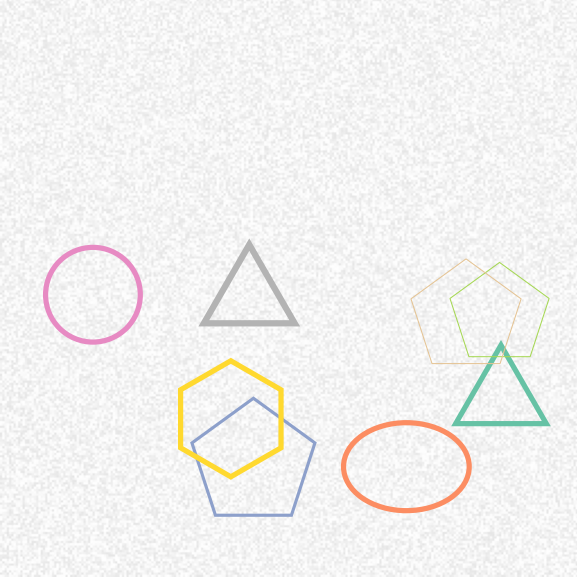[{"shape": "triangle", "thickness": 2.5, "radius": 0.45, "center": [0.868, 0.311]}, {"shape": "oval", "thickness": 2.5, "radius": 0.54, "center": [0.704, 0.191]}, {"shape": "pentagon", "thickness": 1.5, "radius": 0.56, "center": [0.439, 0.198]}, {"shape": "circle", "thickness": 2.5, "radius": 0.41, "center": [0.161, 0.489]}, {"shape": "pentagon", "thickness": 0.5, "radius": 0.45, "center": [0.865, 0.454]}, {"shape": "hexagon", "thickness": 2.5, "radius": 0.5, "center": [0.4, 0.274]}, {"shape": "pentagon", "thickness": 0.5, "radius": 0.5, "center": [0.807, 0.451]}, {"shape": "triangle", "thickness": 3, "radius": 0.45, "center": [0.432, 0.485]}]